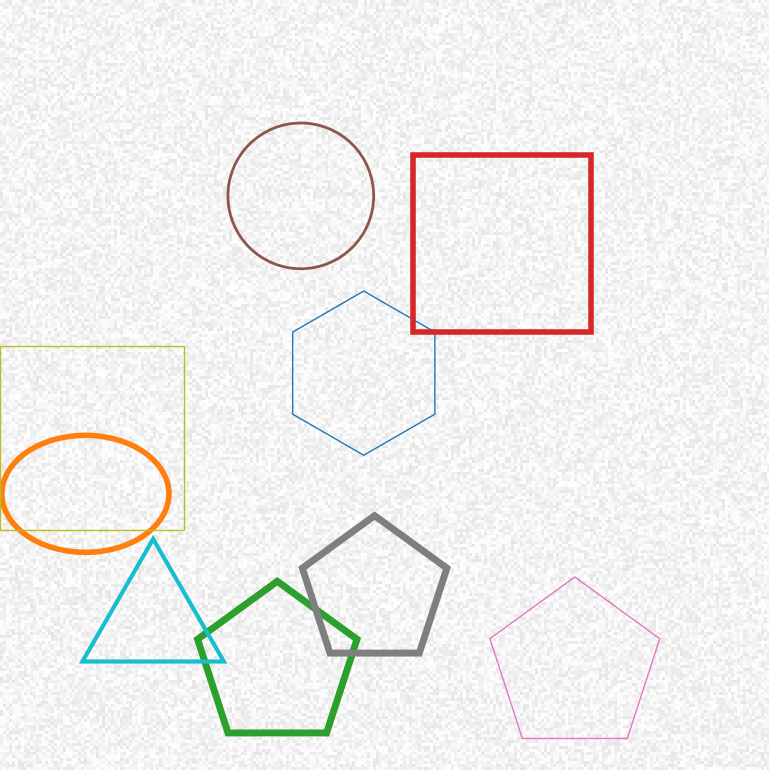[{"shape": "hexagon", "thickness": 0.5, "radius": 0.53, "center": [0.472, 0.515]}, {"shape": "oval", "thickness": 2, "radius": 0.54, "center": [0.111, 0.359]}, {"shape": "pentagon", "thickness": 2.5, "radius": 0.54, "center": [0.36, 0.136]}, {"shape": "square", "thickness": 2, "radius": 0.58, "center": [0.652, 0.684]}, {"shape": "circle", "thickness": 1, "radius": 0.47, "center": [0.391, 0.746]}, {"shape": "pentagon", "thickness": 0.5, "radius": 0.58, "center": [0.747, 0.135]}, {"shape": "pentagon", "thickness": 2.5, "radius": 0.49, "center": [0.487, 0.232]}, {"shape": "square", "thickness": 0.5, "radius": 0.6, "center": [0.119, 0.431]}, {"shape": "triangle", "thickness": 1.5, "radius": 0.53, "center": [0.199, 0.194]}]